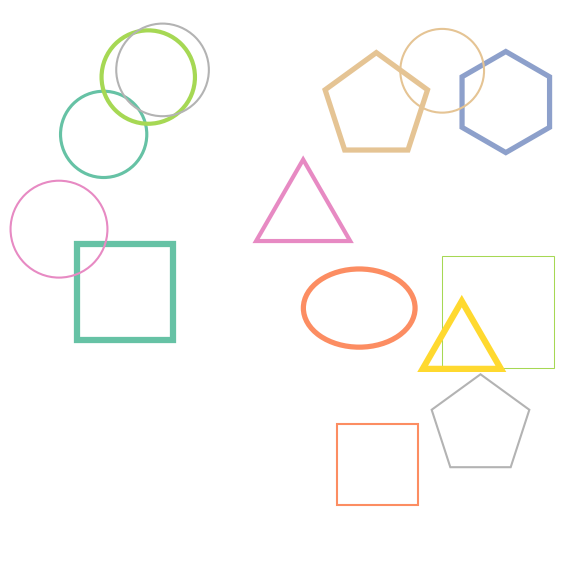[{"shape": "square", "thickness": 3, "radius": 0.42, "center": [0.216, 0.494]}, {"shape": "circle", "thickness": 1.5, "radius": 0.37, "center": [0.179, 0.766]}, {"shape": "square", "thickness": 1, "radius": 0.35, "center": [0.654, 0.195]}, {"shape": "oval", "thickness": 2.5, "radius": 0.48, "center": [0.622, 0.466]}, {"shape": "hexagon", "thickness": 2.5, "radius": 0.44, "center": [0.876, 0.822]}, {"shape": "circle", "thickness": 1, "radius": 0.42, "center": [0.102, 0.602]}, {"shape": "triangle", "thickness": 2, "radius": 0.47, "center": [0.525, 0.629]}, {"shape": "circle", "thickness": 2, "radius": 0.4, "center": [0.257, 0.866]}, {"shape": "square", "thickness": 0.5, "radius": 0.48, "center": [0.862, 0.459]}, {"shape": "triangle", "thickness": 3, "radius": 0.39, "center": [0.8, 0.399]}, {"shape": "pentagon", "thickness": 2.5, "radius": 0.47, "center": [0.652, 0.815]}, {"shape": "circle", "thickness": 1, "radius": 0.36, "center": [0.766, 0.877]}, {"shape": "pentagon", "thickness": 1, "radius": 0.44, "center": [0.832, 0.262]}, {"shape": "circle", "thickness": 1, "radius": 0.4, "center": [0.281, 0.878]}]